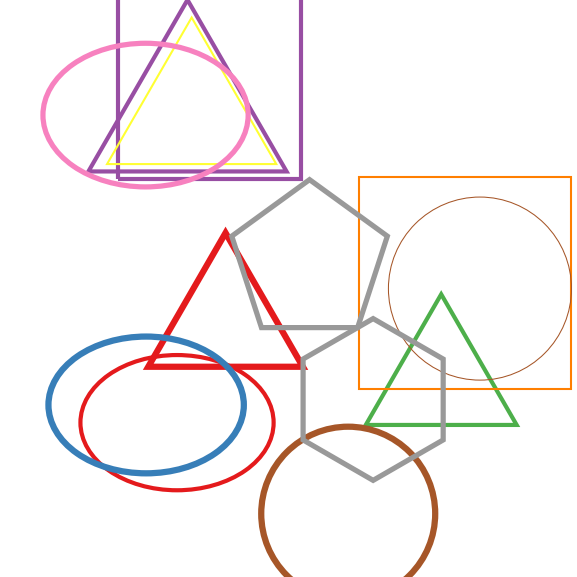[{"shape": "triangle", "thickness": 3, "radius": 0.77, "center": [0.391, 0.441]}, {"shape": "oval", "thickness": 2, "radius": 0.84, "center": [0.307, 0.267]}, {"shape": "oval", "thickness": 3, "radius": 0.85, "center": [0.253, 0.298]}, {"shape": "triangle", "thickness": 2, "radius": 0.75, "center": [0.764, 0.339]}, {"shape": "triangle", "thickness": 2, "radius": 0.99, "center": [0.325, 0.801]}, {"shape": "square", "thickness": 2, "radius": 0.79, "center": [0.362, 0.846]}, {"shape": "square", "thickness": 1, "radius": 0.92, "center": [0.805, 0.509]}, {"shape": "triangle", "thickness": 1, "radius": 0.85, "center": [0.332, 0.8]}, {"shape": "circle", "thickness": 0.5, "radius": 0.79, "center": [0.831, 0.499]}, {"shape": "circle", "thickness": 3, "radius": 0.75, "center": [0.603, 0.11]}, {"shape": "oval", "thickness": 2.5, "radius": 0.89, "center": [0.252, 0.8]}, {"shape": "hexagon", "thickness": 2.5, "radius": 0.7, "center": [0.646, 0.307]}, {"shape": "pentagon", "thickness": 2.5, "radius": 0.71, "center": [0.536, 0.546]}]